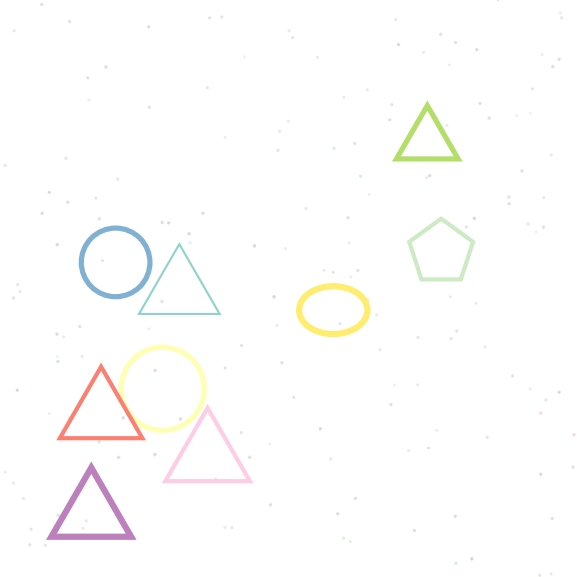[{"shape": "triangle", "thickness": 1, "radius": 0.4, "center": [0.311, 0.496]}, {"shape": "circle", "thickness": 2.5, "radius": 0.36, "center": [0.282, 0.326]}, {"shape": "triangle", "thickness": 2, "radius": 0.41, "center": [0.175, 0.282]}, {"shape": "circle", "thickness": 2.5, "radius": 0.3, "center": [0.2, 0.545]}, {"shape": "triangle", "thickness": 2.5, "radius": 0.31, "center": [0.74, 0.755]}, {"shape": "triangle", "thickness": 2, "radius": 0.42, "center": [0.36, 0.208]}, {"shape": "triangle", "thickness": 3, "radius": 0.4, "center": [0.158, 0.11]}, {"shape": "pentagon", "thickness": 2, "radius": 0.29, "center": [0.764, 0.562]}, {"shape": "oval", "thickness": 3, "radius": 0.3, "center": [0.577, 0.462]}]